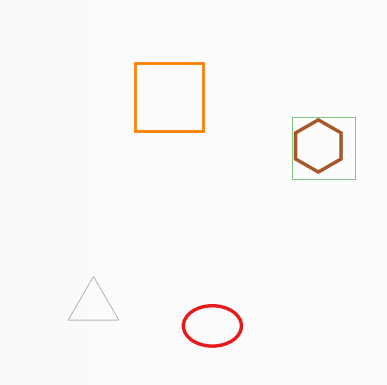[{"shape": "oval", "thickness": 2.5, "radius": 0.37, "center": [0.548, 0.153]}, {"shape": "square", "thickness": 0.5, "radius": 0.41, "center": [0.834, 0.615]}, {"shape": "square", "thickness": 2, "radius": 0.44, "center": [0.435, 0.748]}, {"shape": "hexagon", "thickness": 2.5, "radius": 0.34, "center": [0.821, 0.621]}, {"shape": "triangle", "thickness": 0.5, "radius": 0.38, "center": [0.241, 0.206]}]